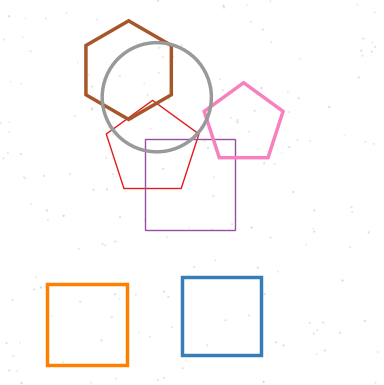[{"shape": "pentagon", "thickness": 1, "radius": 0.63, "center": [0.396, 0.613]}, {"shape": "square", "thickness": 2.5, "radius": 0.51, "center": [0.575, 0.179]}, {"shape": "square", "thickness": 1, "radius": 0.59, "center": [0.494, 0.521]}, {"shape": "square", "thickness": 2.5, "radius": 0.52, "center": [0.226, 0.157]}, {"shape": "hexagon", "thickness": 2.5, "radius": 0.64, "center": [0.334, 0.818]}, {"shape": "pentagon", "thickness": 2.5, "radius": 0.54, "center": [0.633, 0.678]}, {"shape": "circle", "thickness": 2.5, "radius": 0.71, "center": [0.407, 0.747]}]